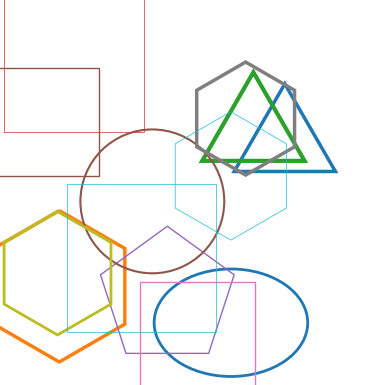[{"shape": "triangle", "thickness": 2.5, "radius": 0.76, "center": [0.74, 0.631]}, {"shape": "oval", "thickness": 2, "radius": 1.0, "center": [0.6, 0.162]}, {"shape": "hexagon", "thickness": 2.5, "radius": 0.98, "center": [0.154, 0.256]}, {"shape": "triangle", "thickness": 3, "radius": 0.77, "center": [0.658, 0.659]}, {"shape": "square", "thickness": 0.5, "radius": 0.9, "center": [0.193, 0.838]}, {"shape": "pentagon", "thickness": 1, "radius": 0.91, "center": [0.435, 0.23]}, {"shape": "square", "thickness": 1, "radius": 0.7, "center": [0.117, 0.683]}, {"shape": "circle", "thickness": 1.5, "radius": 0.93, "center": [0.396, 0.477]}, {"shape": "square", "thickness": 1, "radius": 0.74, "center": [0.513, 0.119]}, {"shape": "hexagon", "thickness": 2.5, "radius": 0.73, "center": [0.638, 0.692]}, {"shape": "hexagon", "thickness": 2, "radius": 0.8, "center": [0.149, 0.29]}, {"shape": "hexagon", "thickness": 0.5, "radius": 0.83, "center": [0.6, 0.543]}, {"shape": "square", "thickness": 0.5, "radius": 0.96, "center": [0.367, 0.329]}]